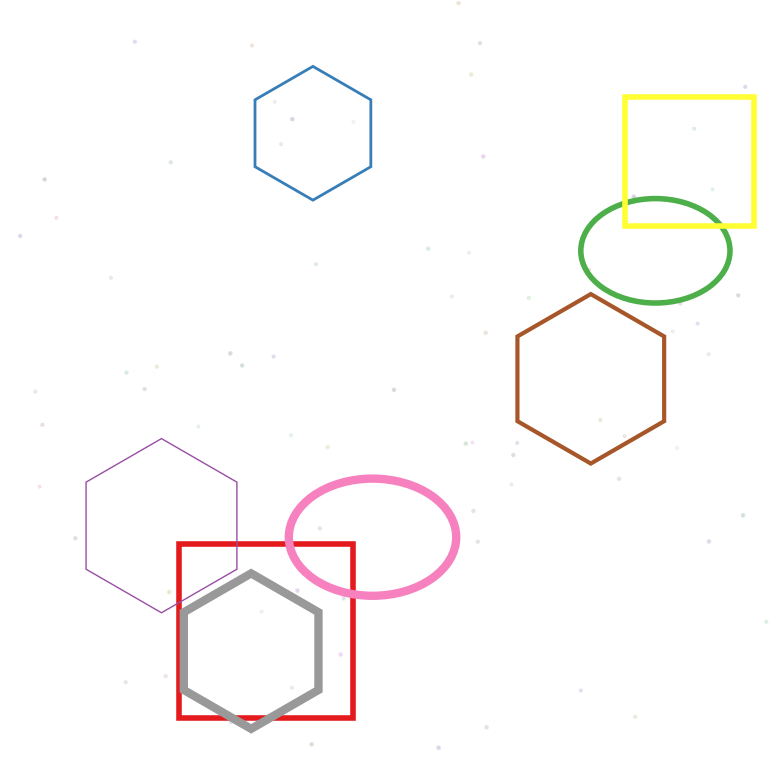[{"shape": "square", "thickness": 2, "radius": 0.56, "center": [0.346, 0.18]}, {"shape": "hexagon", "thickness": 1, "radius": 0.43, "center": [0.406, 0.827]}, {"shape": "oval", "thickness": 2, "radius": 0.48, "center": [0.851, 0.674]}, {"shape": "hexagon", "thickness": 0.5, "radius": 0.57, "center": [0.21, 0.317]}, {"shape": "square", "thickness": 2, "radius": 0.42, "center": [0.895, 0.79]}, {"shape": "hexagon", "thickness": 1.5, "radius": 0.55, "center": [0.767, 0.508]}, {"shape": "oval", "thickness": 3, "radius": 0.54, "center": [0.484, 0.302]}, {"shape": "hexagon", "thickness": 3, "radius": 0.5, "center": [0.326, 0.154]}]